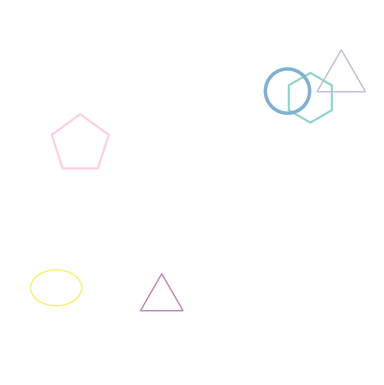[{"shape": "hexagon", "thickness": 1.5, "radius": 0.32, "center": [0.806, 0.746]}, {"shape": "triangle", "thickness": 1, "radius": 0.36, "center": [0.887, 0.798]}, {"shape": "circle", "thickness": 2.5, "radius": 0.29, "center": [0.747, 0.763]}, {"shape": "pentagon", "thickness": 1.5, "radius": 0.39, "center": [0.209, 0.626]}, {"shape": "triangle", "thickness": 1, "radius": 0.32, "center": [0.42, 0.225]}, {"shape": "oval", "thickness": 1, "radius": 0.33, "center": [0.146, 0.252]}]